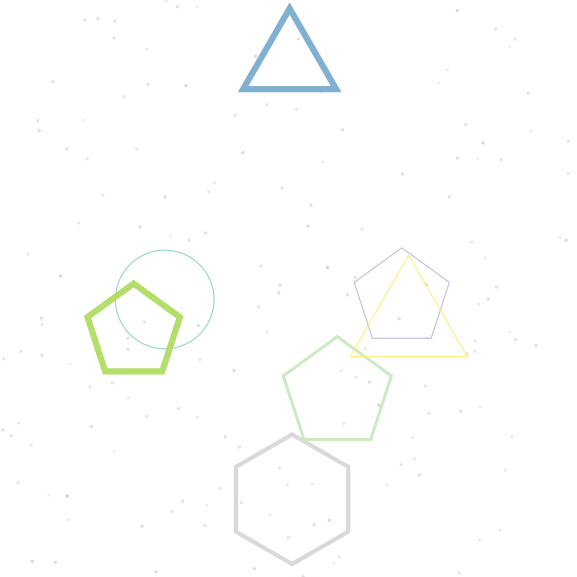[{"shape": "circle", "thickness": 0.5, "radius": 0.43, "center": [0.285, 0.481]}, {"shape": "pentagon", "thickness": 0.5, "radius": 0.43, "center": [0.696, 0.483]}, {"shape": "triangle", "thickness": 3, "radius": 0.47, "center": [0.502, 0.891]}, {"shape": "pentagon", "thickness": 3, "radius": 0.42, "center": [0.231, 0.424]}, {"shape": "hexagon", "thickness": 2, "radius": 0.56, "center": [0.506, 0.135]}, {"shape": "pentagon", "thickness": 1.5, "radius": 0.49, "center": [0.584, 0.318]}, {"shape": "triangle", "thickness": 0.5, "radius": 0.59, "center": [0.708, 0.44]}]